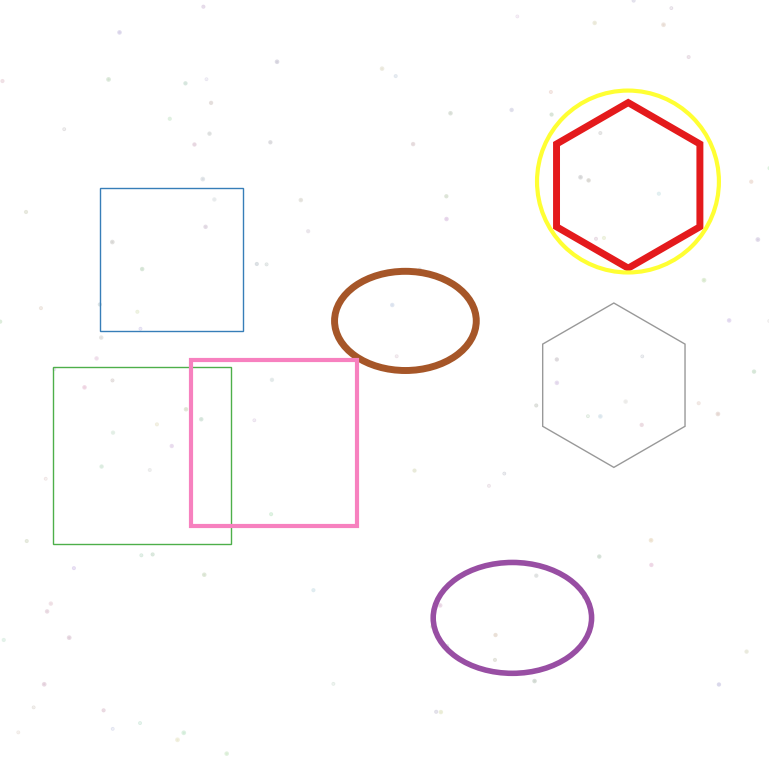[{"shape": "hexagon", "thickness": 2.5, "radius": 0.54, "center": [0.816, 0.759]}, {"shape": "square", "thickness": 0.5, "radius": 0.47, "center": [0.222, 0.663]}, {"shape": "square", "thickness": 0.5, "radius": 0.58, "center": [0.184, 0.409]}, {"shape": "oval", "thickness": 2, "radius": 0.51, "center": [0.665, 0.198]}, {"shape": "circle", "thickness": 1.5, "radius": 0.59, "center": [0.816, 0.764]}, {"shape": "oval", "thickness": 2.5, "radius": 0.46, "center": [0.527, 0.583]}, {"shape": "square", "thickness": 1.5, "radius": 0.54, "center": [0.356, 0.425]}, {"shape": "hexagon", "thickness": 0.5, "radius": 0.53, "center": [0.797, 0.5]}]